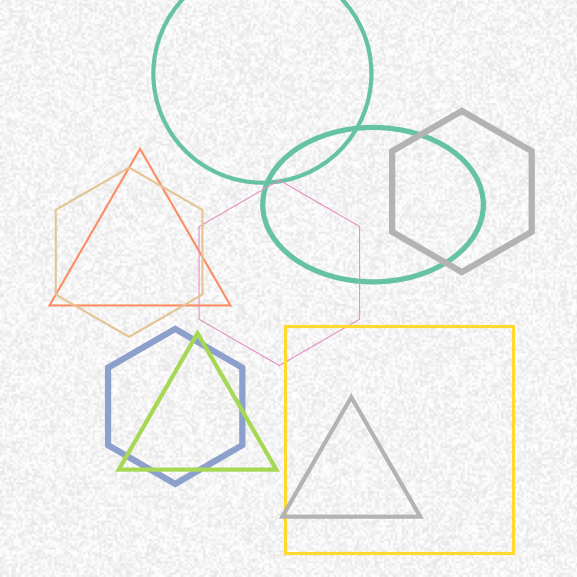[{"shape": "circle", "thickness": 2, "radius": 0.94, "center": [0.454, 0.872]}, {"shape": "oval", "thickness": 2.5, "radius": 0.96, "center": [0.646, 0.645]}, {"shape": "triangle", "thickness": 1, "radius": 0.9, "center": [0.242, 0.561]}, {"shape": "hexagon", "thickness": 3, "radius": 0.67, "center": [0.303, 0.295]}, {"shape": "hexagon", "thickness": 0.5, "radius": 0.8, "center": [0.484, 0.527]}, {"shape": "triangle", "thickness": 2, "radius": 0.79, "center": [0.342, 0.265]}, {"shape": "square", "thickness": 1.5, "radius": 0.98, "center": [0.691, 0.237]}, {"shape": "hexagon", "thickness": 1, "radius": 0.73, "center": [0.224, 0.562]}, {"shape": "triangle", "thickness": 2, "radius": 0.69, "center": [0.608, 0.173]}, {"shape": "hexagon", "thickness": 3, "radius": 0.7, "center": [0.8, 0.668]}]